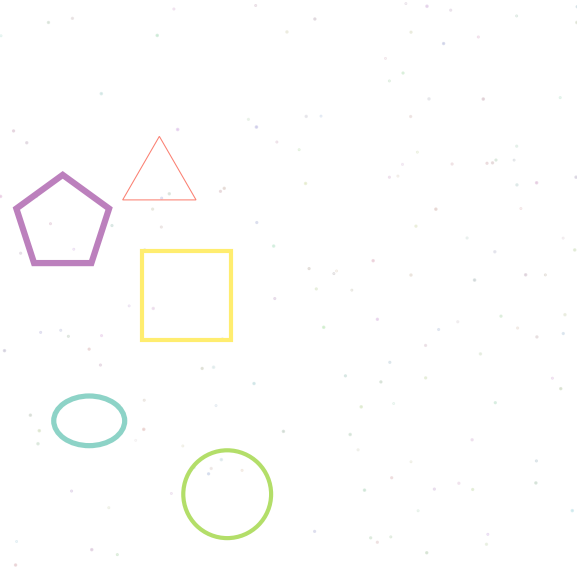[{"shape": "oval", "thickness": 2.5, "radius": 0.31, "center": [0.154, 0.27]}, {"shape": "triangle", "thickness": 0.5, "radius": 0.37, "center": [0.276, 0.69]}, {"shape": "circle", "thickness": 2, "radius": 0.38, "center": [0.393, 0.143]}, {"shape": "pentagon", "thickness": 3, "radius": 0.42, "center": [0.109, 0.612]}, {"shape": "square", "thickness": 2, "radius": 0.39, "center": [0.323, 0.487]}]